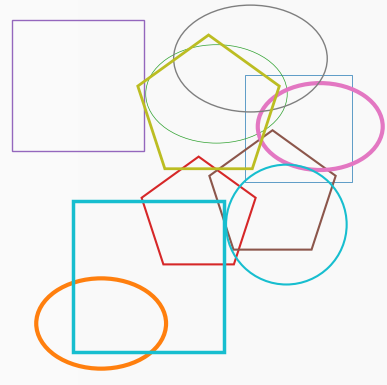[{"shape": "square", "thickness": 0.5, "radius": 0.69, "center": [0.771, 0.666]}, {"shape": "oval", "thickness": 3, "radius": 0.84, "center": [0.261, 0.16]}, {"shape": "oval", "thickness": 0.5, "radius": 0.91, "center": [0.559, 0.756]}, {"shape": "pentagon", "thickness": 1.5, "radius": 0.77, "center": [0.513, 0.438]}, {"shape": "square", "thickness": 1, "radius": 0.85, "center": [0.202, 0.779]}, {"shape": "pentagon", "thickness": 1.5, "radius": 0.86, "center": [0.703, 0.49]}, {"shape": "oval", "thickness": 3, "radius": 0.81, "center": [0.826, 0.671]}, {"shape": "oval", "thickness": 1, "radius": 0.99, "center": [0.646, 0.848]}, {"shape": "pentagon", "thickness": 2, "radius": 0.96, "center": [0.538, 0.717]}, {"shape": "square", "thickness": 2.5, "radius": 0.98, "center": [0.384, 0.282]}, {"shape": "circle", "thickness": 1.5, "radius": 0.78, "center": [0.739, 0.417]}]